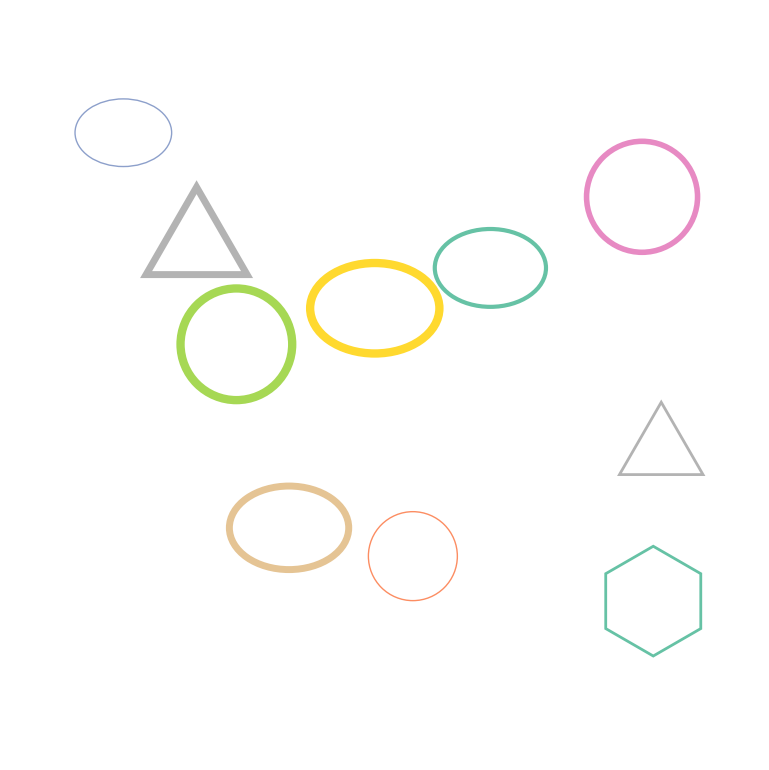[{"shape": "hexagon", "thickness": 1, "radius": 0.36, "center": [0.848, 0.219]}, {"shape": "oval", "thickness": 1.5, "radius": 0.36, "center": [0.637, 0.652]}, {"shape": "circle", "thickness": 0.5, "radius": 0.29, "center": [0.536, 0.278]}, {"shape": "oval", "thickness": 0.5, "radius": 0.31, "center": [0.16, 0.828]}, {"shape": "circle", "thickness": 2, "radius": 0.36, "center": [0.834, 0.744]}, {"shape": "circle", "thickness": 3, "radius": 0.36, "center": [0.307, 0.553]}, {"shape": "oval", "thickness": 3, "radius": 0.42, "center": [0.487, 0.6]}, {"shape": "oval", "thickness": 2.5, "radius": 0.39, "center": [0.375, 0.315]}, {"shape": "triangle", "thickness": 2.5, "radius": 0.38, "center": [0.255, 0.681]}, {"shape": "triangle", "thickness": 1, "radius": 0.31, "center": [0.859, 0.415]}]